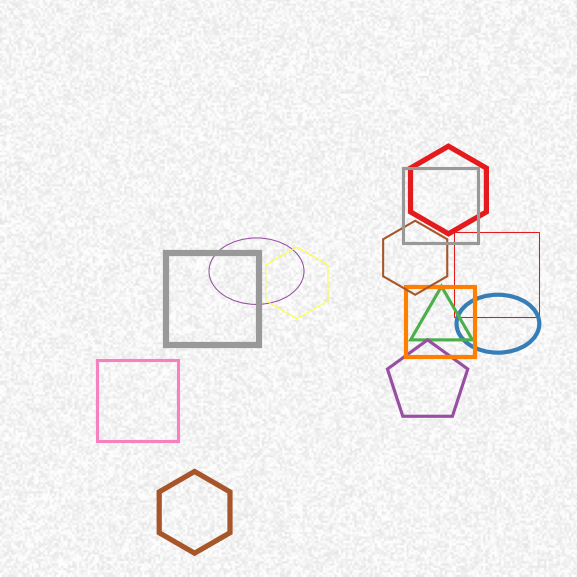[{"shape": "square", "thickness": 0.5, "radius": 0.37, "center": [0.859, 0.524]}, {"shape": "hexagon", "thickness": 2.5, "radius": 0.38, "center": [0.777, 0.67]}, {"shape": "oval", "thickness": 2, "radius": 0.36, "center": [0.862, 0.439]}, {"shape": "triangle", "thickness": 1.5, "radius": 0.31, "center": [0.764, 0.442]}, {"shape": "oval", "thickness": 0.5, "radius": 0.41, "center": [0.444, 0.53]}, {"shape": "pentagon", "thickness": 1.5, "radius": 0.37, "center": [0.74, 0.337]}, {"shape": "square", "thickness": 2, "radius": 0.3, "center": [0.763, 0.441]}, {"shape": "hexagon", "thickness": 0.5, "radius": 0.31, "center": [0.514, 0.509]}, {"shape": "hexagon", "thickness": 1, "radius": 0.32, "center": [0.719, 0.553]}, {"shape": "hexagon", "thickness": 2.5, "radius": 0.35, "center": [0.337, 0.112]}, {"shape": "square", "thickness": 1.5, "radius": 0.35, "center": [0.238, 0.306]}, {"shape": "square", "thickness": 3, "radius": 0.4, "center": [0.368, 0.481]}, {"shape": "square", "thickness": 1.5, "radius": 0.33, "center": [0.763, 0.644]}]